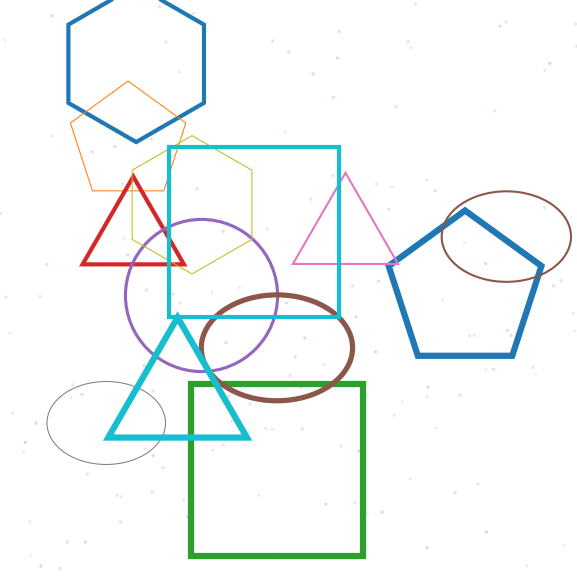[{"shape": "pentagon", "thickness": 3, "radius": 0.7, "center": [0.805, 0.496]}, {"shape": "hexagon", "thickness": 2, "radius": 0.68, "center": [0.236, 0.889]}, {"shape": "pentagon", "thickness": 0.5, "radius": 0.53, "center": [0.222, 0.754]}, {"shape": "square", "thickness": 3, "radius": 0.75, "center": [0.48, 0.186]}, {"shape": "triangle", "thickness": 2, "radius": 0.51, "center": [0.231, 0.592]}, {"shape": "circle", "thickness": 1.5, "radius": 0.66, "center": [0.349, 0.487]}, {"shape": "oval", "thickness": 1, "radius": 0.56, "center": [0.877, 0.589]}, {"shape": "oval", "thickness": 2.5, "radius": 0.65, "center": [0.48, 0.397]}, {"shape": "triangle", "thickness": 1, "radius": 0.53, "center": [0.598, 0.595]}, {"shape": "oval", "thickness": 0.5, "radius": 0.51, "center": [0.184, 0.267]}, {"shape": "hexagon", "thickness": 0.5, "radius": 0.6, "center": [0.333, 0.645]}, {"shape": "square", "thickness": 2, "radius": 0.74, "center": [0.439, 0.597]}, {"shape": "triangle", "thickness": 3, "radius": 0.69, "center": [0.308, 0.311]}]